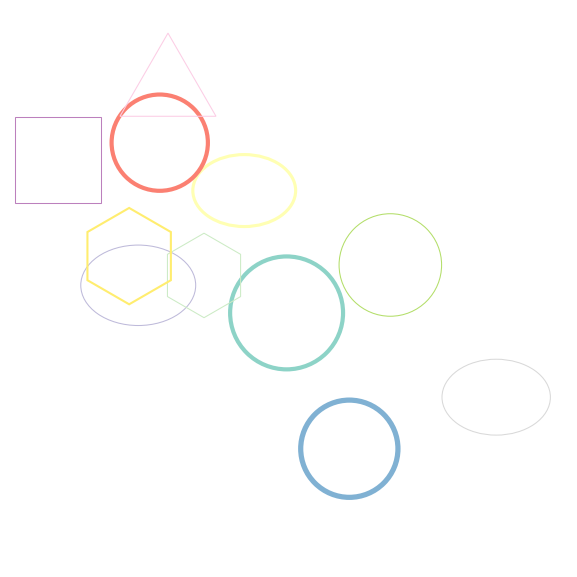[{"shape": "circle", "thickness": 2, "radius": 0.49, "center": [0.496, 0.457]}, {"shape": "oval", "thickness": 1.5, "radius": 0.45, "center": [0.423, 0.669]}, {"shape": "oval", "thickness": 0.5, "radius": 0.5, "center": [0.239, 0.505]}, {"shape": "circle", "thickness": 2, "radius": 0.42, "center": [0.277, 0.752]}, {"shape": "circle", "thickness": 2.5, "radius": 0.42, "center": [0.605, 0.222]}, {"shape": "circle", "thickness": 0.5, "radius": 0.44, "center": [0.676, 0.54]}, {"shape": "triangle", "thickness": 0.5, "radius": 0.48, "center": [0.291, 0.846]}, {"shape": "oval", "thickness": 0.5, "radius": 0.47, "center": [0.859, 0.311]}, {"shape": "square", "thickness": 0.5, "radius": 0.37, "center": [0.101, 0.722]}, {"shape": "hexagon", "thickness": 0.5, "radius": 0.37, "center": [0.353, 0.522]}, {"shape": "hexagon", "thickness": 1, "radius": 0.42, "center": [0.224, 0.556]}]